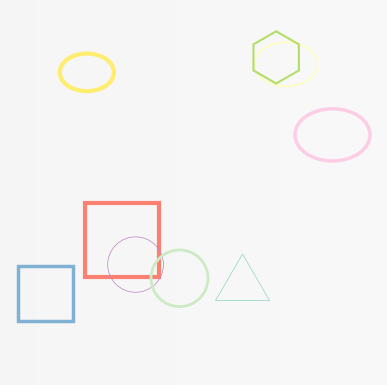[{"shape": "triangle", "thickness": 0.5, "radius": 0.4, "center": [0.626, 0.259]}, {"shape": "oval", "thickness": 1, "radius": 0.41, "center": [0.738, 0.833]}, {"shape": "square", "thickness": 3, "radius": 0.48, "center": [0.315, 0.377]}, {"shape": "square", "thickness": 2.5, "radius": 0.36, "center": [0.118, 0.238]}, {"shape": "hexagon", "thickness": 1.5, "radius": 0.34, "center": [0.713, 0.851]}, {"shape": "oval", "thickness": 2.5, "radius": 0.48, "center": [0.858, 0.65]}, {"shape": "circle", "thickness": 0.5, "radius": 0.36, "center": [0.35, 0.313]}, {"shape": "circle", "thickness": 2, "radius": 0.37, "center": [0.463, 0.277]}, {"shape": "oval", "thickness": 3, "radius": 0.35, "center": [0.224, 0.812]}]